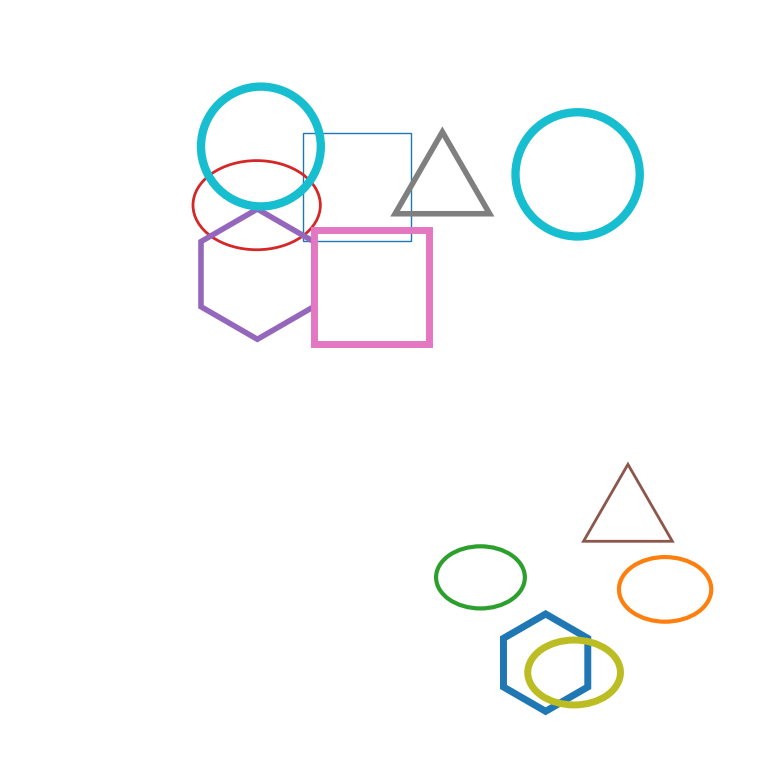[{"shape": "hexagon", "thickness": 2.5, "radius": 0.32, "center": [0.709, 0.139]}, {"shape": "square", "thickness": 0.5, "radius": 0.35, "center": [0.464, 0.757]}, {"shape": "oval", "thickness": 1.5, "radius": 0.3, "center": [0.864, 0.235]}, {"shape": "oval", "thickness": 1.5, "radius": 0.29, "center": [0.624, 0.25]}, {"shape": "oval", "thickness": 1, "radius": 0.41, "center": [0.333, 0.734]}, {"shape": "hexagon", "thickness": 2, "radius": 0.42, "center": [0.334, 0.644]}, {"shape": "triangle", "thickness": 1, "radius": 0.33, "center": [0.815, 0.33]}, {"shape": "square", "thickness": 2.5, "radius": 0.37, "center": [0.482, 0.627]}, {"shape": "triangle", "thickness": 2, "radius": 0.35, "center": [0.575, 0.758]}, {"shape": "oval", "thickness": 2.5, "radius": 0.3, "center": [0.746, 0.127]}, {"shape": "circle", "thickness": 3, "radius": 0.4, "center": [0.75, 0.774]}, {"shape": "circle", "thickness": 3, "radius": 0.39, "center": [0.339, 0.81]}]